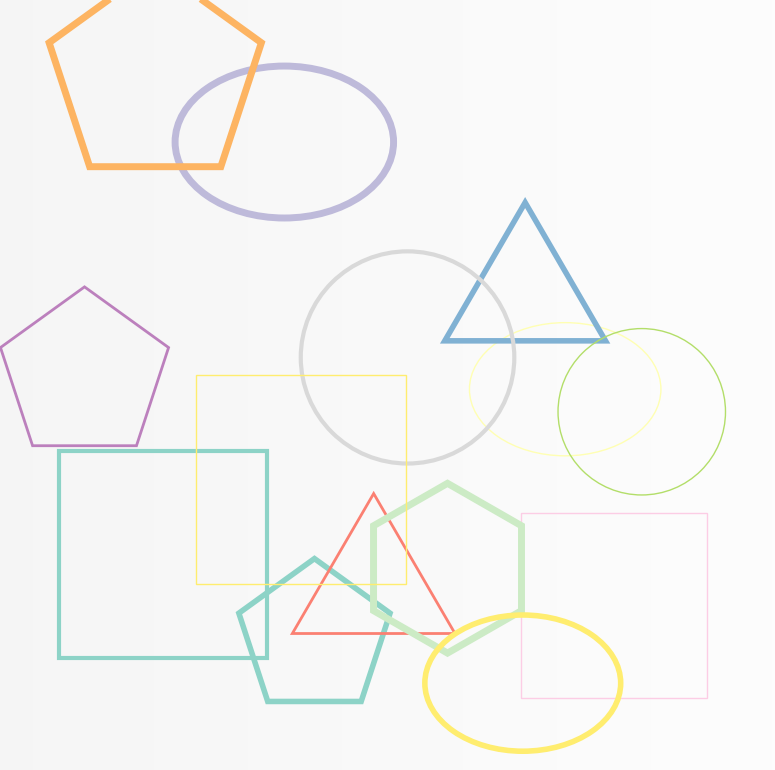[{"shape": "square", "thickness": 1.5, "radius": 0.67, "center": [0.211, 0.28]}, {"shape": "pentagon", "thickness": 2, "radius": 0.51, "center": [0.406, 0.172]}, {"shape": "oval", "thickness": 0.5, "radius": 0.62, "center": [0.729, 0.495]}, {"shape": "oval", "thickness": 2.5, "radius": 0.7, "center": [0.367, 0.816]}, {"shape": "triangle", "thickness": 1, "radius": 0.61, "center": [0.482, 0.238]}, {"shape": "triangle", "thickness": 2, "radius": 0.6, "center": [0.678, 0.617]}, {"shape": "pentagon", "thickness": 2.5, "radius": 0.72, "center": [0.2, 0.9]}, {"shape": "circle", "thickness": 0.5, "radius": 0.54, "center": [0.828, 0.465]}, {"shape": "square", "thickness": 0.5, "radius": 0.6, "center": [0.792, 0.213]}, {"shape": "circle", "thickness": 1.5, "radius": 0.69, "center": [0.526, 0.536]}, {"shape": "pentagon", "thickness": 1, "radius": 0.57, "center": [0.109, 0.513]}, {"shape": "hexagon", "thickness": 2.5, "radius": 0.55, "center": [0.577, 0.262]}, {"shape": "square", "thickness": 0.5, "radius": 0.68, "center": [0.389, 0.377]}, {"shape": "oval", "thickness": 2, "radius": 0.63, "center": [0.675, 0.113]}]